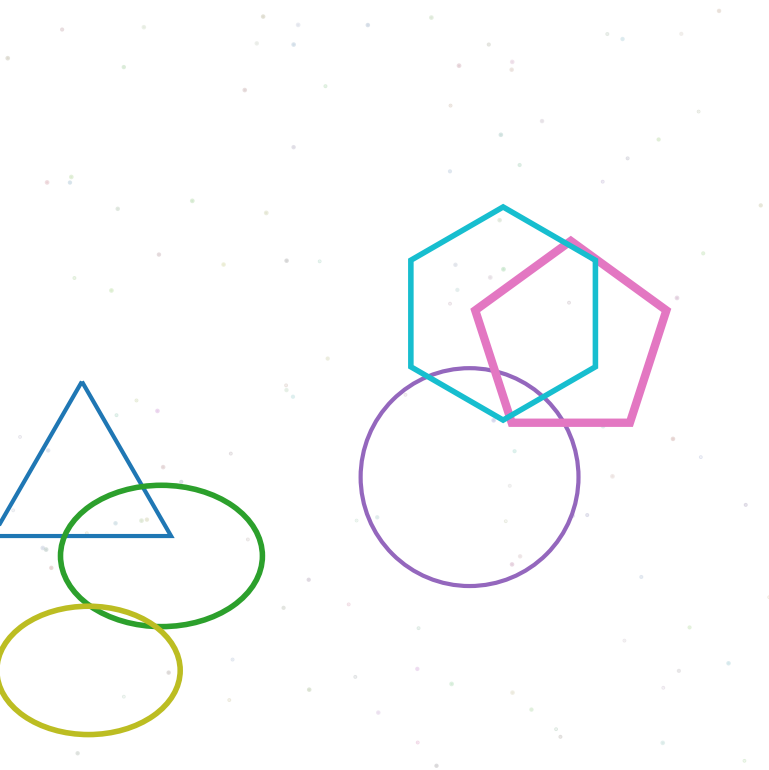[{"shape": "triangle", "thickness": 1.5, "radius": 0.67, "center": [0.106, 0.371]}, {"shape": "oval", "thickness": 2, "radius": 0.66, "center": [0.21, 0.278]}, {"shape": "circle", "thickness": 1.5, "radius": 0.71, "center": [0.61, 0.38]}, {"shape": "pentagon", "thickness": 3, "radius": 0.65, "center": [0.741, 0.557]}, {"shape": "oval", "thickness": 2, "radius": 0.6, "center": [0.115, 0.129]}, {"shape": "hexagon", "thickness": 2, "radius": 0.69, "center": [0.653, 0.593]}]